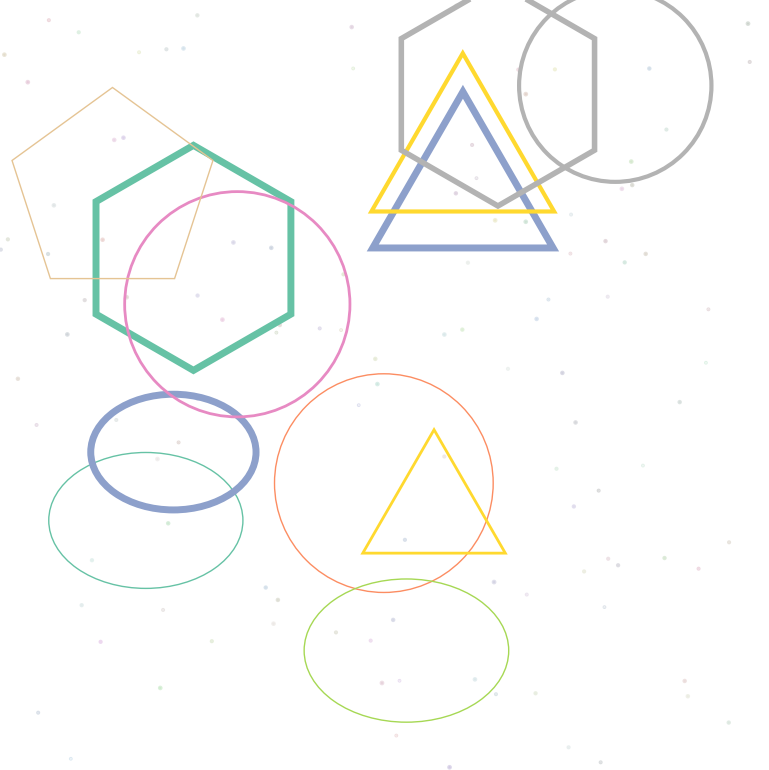[{"shape": "hexagon", "thickness": 2.5, "radius": 0.73, "center": [0.251, 0.665]}, {"shape": "oval", "thickness": 0.5, "radius": 0.63, "center": [0.189, 0.324]}, {"shape": "circle", "thickness": 0.5, "radius": 0.71, "center": [0.499, 0.373]}, {"shape": "triangle", "thickness": 2.5, "radius": 0.68, "center": [0.601, 0.746]}, {"shape": "oval", "thickness": 2.5, "radius": 0.54, "center": [0.225, 0.413]}, {"shape": "circle", "thickness": 1, "radius": 0.73, "center": [0.308, 0.605]}, {"shape": "oval", "thickness": 0.5, "radius": 0.66, "center": [0.528, 0.155]}, {"shape": "triangle", "thickness": 1, "radius": 0.53, "center": [0.564, 0.335]}, {"shape": "triangle", "thickness": 1.5, "radius": 0.68, "center": [0.601, 0.794]}, {"shape": "pentagon", "thickness": 0.5, "radius": 0.69, "center": [0.146, 0.749]}, {"shape": "hexagon", "thickness": 2, "radius": 0.72, "center": [0.647, 0.877]}, {"shape": "circle", "thickness": 1.5, "radius": 0.62, "center": [0.799, 0.889]}]